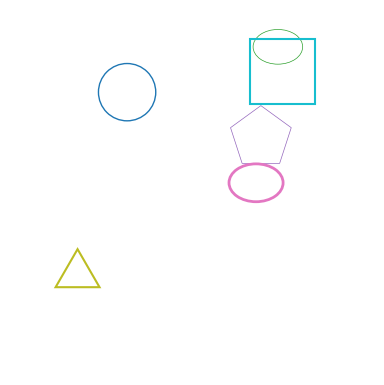[{"shape": "circle", "thickness": 1, "radius": 0.37, "center": [0.33, 0.761]}, {"shape": "oval", "thickness": 0.5, "radius": 0.32, "center": [0.722, 0.878]}, {"shape": "pentagon", "thickness": 0.5, "radius": 0.41, "center": [0.678, 0.643]}, {"shape": "oval", "thickness": 2, "radius": 0.35, "center": [0.665, 0.525]}, {"shape": "triangle", "thickness": 1.5, "radius": 0.33, "center": [0.201, 0.287]}, {"shape": "square", "thickness": 1.5, "radius": 0.42, "center": [0.734, 0.814]}]